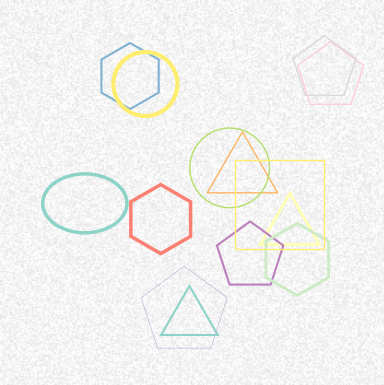[{"shape": "oval", "thickness": 2.5, "radius": 0.55, "center": [0.22, 0.472]}, {"shape": "triangle", "thickness": 1.5, "radius": 0.43, "center": [0.492, 0.172]}, {"shape": "triangle", "thickness": 2, "radius": 0.44, "center": [0.753, 0.409]}, {"shape": "pentagon", "thickness": 0.5, "radius": 0.59, "center": [0.479, 0.191]}, {"shape": "hexagon", "thickness": 2.5, "radius": 0.45, "center": [0.417, 0.431]}, {"shape": "hexagon", "thickness": 1.5, "radius": 0.43, "center": [0.338, 0.802]}, {"shape": "triangle", "thickness": 1, "radius": 0.53, "center": [0.63, 0.552]}, {"shape": "circle", "thickness": 1, "radius": 0.52, "center": [0.596, 0.564]}, {"shape": "pentagon", "thickness": 1, "radius": 0.45, "center": [0.859, 0.802]}, {"shape": "pentagon", "thickness": 1, "radius": 0.43, "center": [0.843, 0.822]}, {"shape": "pentagon", "thickness": 1.5, "radius": 0.45, "center": [0.65, 0.334]}, {"shape": "hexagon", "thickness": 2, "radius": 0.47, "center": [0.772, 0.326]}, {"shape": "circle", "thickness": 3, "radius": 0.42, "center": [0.378, 0.782]}, {"shape": "square", "thickness": 1, "radius": 0.58, "center": [0.726, 0.468]}]